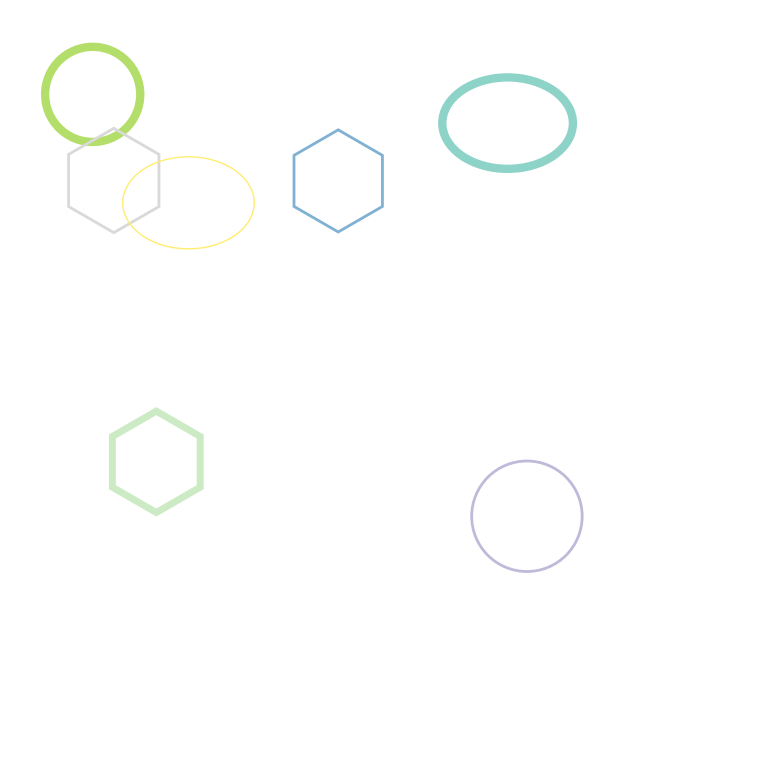[{"shape": "oval", "thickness": 3, "radius": 0.42, "center": [0.659, 0.84]}, {"shape": "circle", "thickness": 1, "radius": 0.36, "center": [0.684, 0.33]}, {"shape": "hexagon", "thickness": 1, "radius": 0.33, "center": [0.439, 0.765]}, {"shape": "circle", "thickness": 3, "radius": 0.31, "center": [0.12, 0.877]}, {"shape": "hexagon", "thickness": 1, "radius": 0.34, "center": [0.148, 0.766]}, {"shape": "hexagon", "thickness": 2.5, "radius": 0.33, "center": [0.203, 0.4]}, {"shape": "oval", "thickness": 0.5, "radius": 0.43, "center": [0.245, 0.737]}]